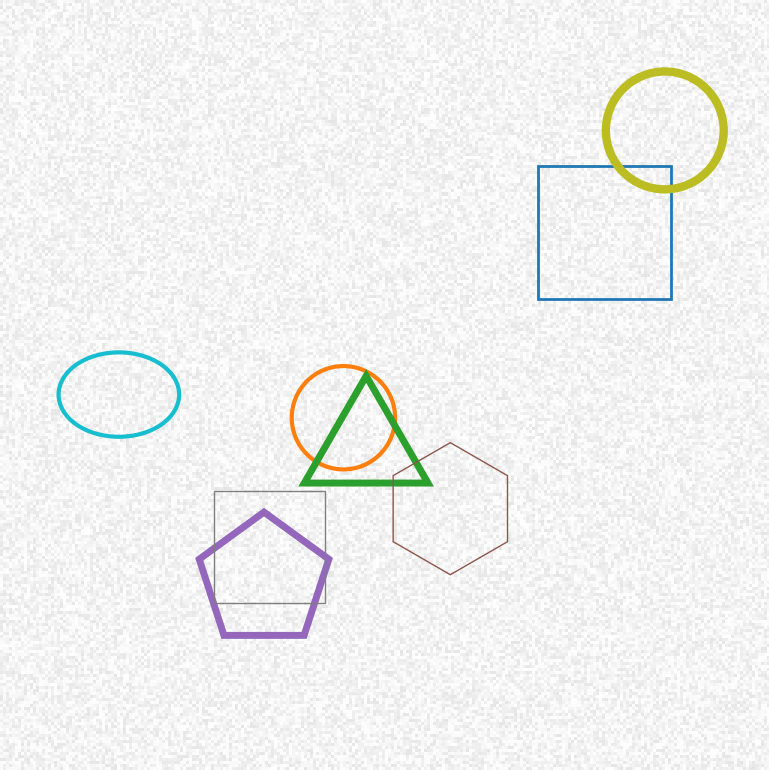[{"shape": "square", "thickness": 1, "radius": 0.43, "center": [0.785, 0.698]}, {"shape": "circle", "thickness": 1.5, "radius": 0.34, "center": [0.446, 0.457]}, {"shape": "triangle", "thickness": 2.5, "radius": 0.46, "center": [0.476, 0.419]}, {"shape": "pentagon", "thickness": 2.5, "radius": 0.44, "center": [0.343, 0.246]}, {"shape": "hexagon", "thickness": 0.5, "radius": 0.43, "center": [0.585, 0.339]}, {"shape": "square", "thickness": 0.5, "radius": 0.36, "center": [0.35, 0.289]}, {"shape": "circle", "thickness": 3, "radius": 0.38, "center": [0.863, 0.831]}, {"shape": "oval", "thickness": 1.5, "radius": 0.39, "center": [0.154, 0.488]}]